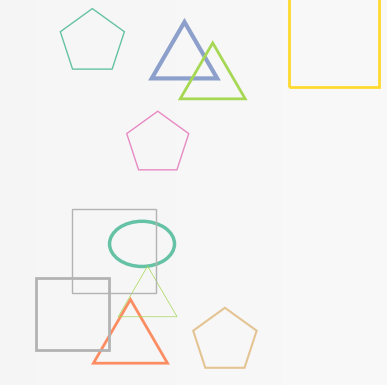[{"shape": "pentagon", "thickness": 1, "radius": 0.43, "center": [0.238, 0.891]}, {"shape": "oval", "thickness": 2.5, "radius": 0.42, "center": [0.367, 0.367]}, {"shape": "triangle", "thickness": 2, "radius": 0.55, "center": [0.337, 0.112]}, {"shape": "triangle", "thickness": 3, "radius": 0.49, "center": [0.476, 0.845]}, {"shape": "pentagon", "thickness": 1, "radius": 0.42, "center": [0.407, 0.627]}, {"shape": "triangle", "thickness": 0.5, "radius": 0.44, "center": [0.381, 0.221]}, {"shape": "triangle", "thickness": 2, "radius": 0.48, "center": [0.549, 0.792]}, {"shape": "square", "thickness": 2, "radius": 0.58, "center": [0.861, 0.89]}, {"shape": "pentagon", "thickness": 1.5, "radius": 0.43, "center": [0.58, 0.114]}, {"shape": "square", "thickness": 2, "radius": 0.47, "center": [0.187, 0.185]}, {"shape": "square", "thickness": 1, "radius": 0.54, "center": [0.293, 0.348]}]